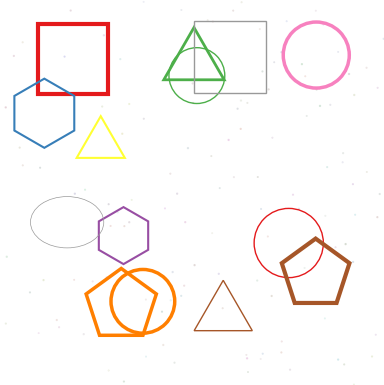[{"shape": "circle", "thickness": 1, "radius": 0.45, "center": [0.75, 0.369]}, {"shape": "square", "thickness": 3, "radius": 0.45, "center": [0.189, 0.848]}, {"shape": "hexagon", "thickness": 1.5, "radius": 0.45, "center": [0.115, 0.706]}, {"shape": "triangle", "thickness": 2, "radius": 0.45, "center": [0.504, 0.838]}, {"shape": "circle", "thickness": 1, "radius": 0.36, "center": [0.511, 0.804]}, {"shape": "hexagon", "thickness": 1.5, "radius": 0.37, "center": [0.321, 0.388]}, {"shape": "pentagon", "thickness": 2.5, "radius": 0.48, "center": [0.315, 0.207]}, {"shape": "circle", "thickness": 2.5, "radius": 0.41, "center": [0.371, 0.217]}, {"shape": "triangle", "thickness": 1.5, "radius": 0.36, "center": [0.262, 0.626]}, {"shape": "triangle", "thickness": 1, "radius": 0.44, "center": [0.58, 0.185]}, {"shape": "pentagon", "thickness": 3, "radius": 0.46, "center": [0.82, 0.288]}, {"shape": "circle", "thickness": 2.5, "radius": 0.43, "center": [0.821, 0.857]}, {"shape": "oval", "thickness": 0.5, "radius": 0.48, "center": [0.174, 0.423]}, {"shape": "square", "thickness": 1, "radius": 0.47, "center": [0.596, 0.851]}]